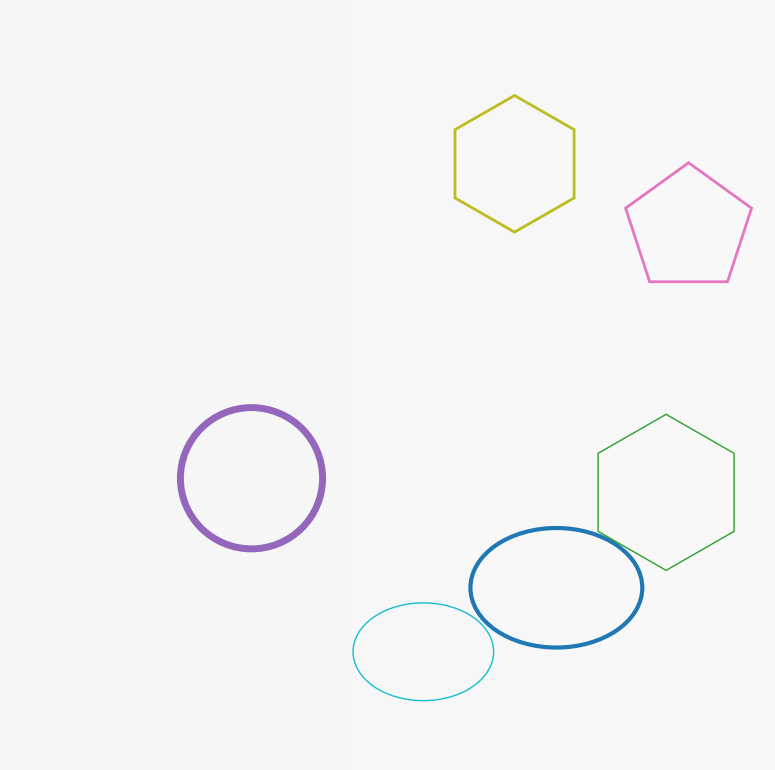[{"shape": "oval", "thickness": 1.5, "radius": 0.55, "center": [0.718, 0.237]}, {"shape": "hexagon", "thickness": 0.5, "radius": 0.51, "center": [0.86, 0.361]}, {"shape": "circle", "thickness": 2.5, "radius": 0.46, "center": [0.325, 0.379]}, {"shape": "pentagon", "thickness": 1, "radius": 0.43, "center": [0.888, 0.703]}, {"shape": "hexagon", "thickness": 1, "radius": 0.44, "center": [0.664, 0.787]}, {"shape": "oval", "thickness": 0.5, "radius": 0.45, "center": [0.546, 0.154]}]